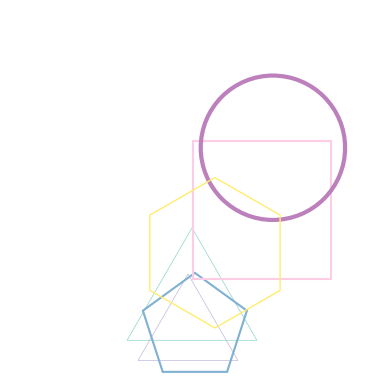[{"shape": "triangle", "thickness": 0.5, "radius": 0.97, "center": [0.499, 0.213]}, {"shape": "triangle", "thickness": 0.5, "radius": 0.75, "center": [0.488, 0.139]}, {"shape": "pentagon", "thickness": 1.5, "radius": 0.71, "center": [0.506, 0.149]}, {"shape": "square", "thickness": 1.5, "radius": 0.9, "center": [0.681, 0.454]}, {"shape": "circle", "thickness": 3, "radius": 0.94, "center": [0.709, 0.616]}, {"shape": "hexagon", "thickness": 1, "radius": 0.98, "center": [0.558, 0.343]}]